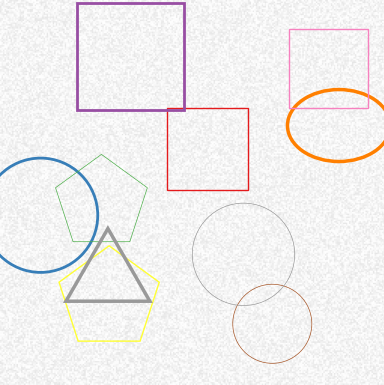[{"shape": "square", "thickness": 1, "radius": 0.53, "center": [0.539, 0.613]}, {"shape": "circle", "thickness": 2, "radius": 0.74, "center": [0.105, 0.441]}, {"shape": "pentagon", "thickness": 0.5, "radius": 0.63, "center": [0.263, 0.474]}, {"shape": "square", "thickness": 2, "radius": 0.69, "center": [0.338, 0.852]}, {"shape": "oval", "thickness": 2.5, "radius": 0.67, "center": [0.88, 0.674]}, {"shape": "pentagon", "thickness": 1, "radius": 0.68, "center": [0.283, 0.225]}, {"shape": "circle", "thickness": 0.5, "radius": 0.51, "center": [0.707, 0.159]}, {"shape": "square", "thickness": 1, "radius": 0.51, "center": [0.852, 0.823]}, {"shape": "circle", "thickness": 0.5, "radius": 0.66, "center": [0.632, 0.339]}, {"shape": "triangle", "thickness": 2.5, "radius": 0.63, "center": [0.28, 0.281]}]